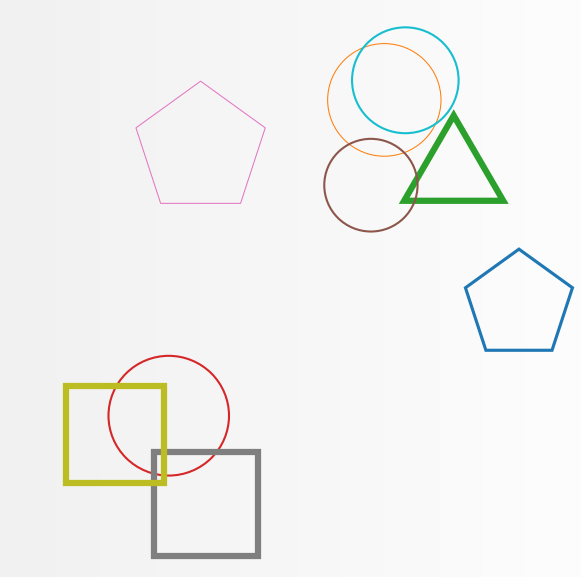[{"shape": "pentagon", "thickness": 1.5, "radius": 0.48, "center": [0.893, 0.471]}, {"shape": "circle", "thickness": 0.5, "radius": 0.49, "center": [0.661, 0.826]}, {"shape": "triangle", "thickness": 3, "radius": 0.49, "center": [0.781, 0.701]}, {"shape": "circle", "thickness": 1, "radius": 0.52, "center": [0.29, 0.279]}, {"shape": "circle", "thickness": 1, "radius": 0.4, "center": [0.638, 0.678]}, {"shape": "pentagon", "thickness": 0.5, "radius": 0.58, "center": [0.345, 0.742]}, {"shape": "square", "thickness": 3, "radius": 0.45, "center": [0.354, 0.127]}, {"shape": "square", "thickness": 3, "radius": 0.42, "center": [0.197, 0.247]}, {"shape": "circle", "thickness": 1, "radius": 0.46, "center": [0.697, 0.86]}]